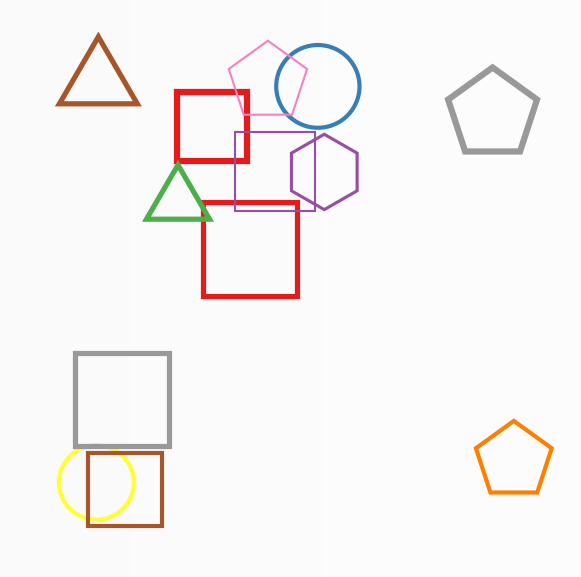[{"shape": "square", "thickness": 2.5, "radius": 0.4, "center": [0.43, 0.568]}, {"shape": "square", "thickness": 3, "radius": 0.3, "center": [0.365, 0.78]}, {"shape": "circle", "thickness": 2, "radius": 0.36, "center": [0.547, 0.85]}, {"shape": "triangle", "thickness": 2.5, "radius": 0.31, "center": [0.306, 0.651]}, {"shape": "hexagon", "thickness": 1.5, "radius": 0.33, "center": [0.558, 0.701]}, {"shape": "square", "thickness": 1, "radius": 0.34, "center": [0.473, 0.703]}, {"shape": "pentagon", "thickness": 2, "radius": 0.34, "center": [0.884, 0.202]}, {"shape": "circle", "thickness": 2, "radius": 0.32, "center": [0.166, 0.164]}, {"shape": "triangle", "thickness": 2.5, "radius": 0.39, "center": [0.169, 0.858]}, {"shape": "square", "thickness": 2, "radius": 0.32, "center": [0.216, 0.152]}, {"shape": "pentagon", "thickness": 1, "radius": 0.35, "center": [0.461, 0.858]}, {"shape": "pentagon", "thickness": 3, "radius": 0.4, "center": [0.847, 0.802]}, {"shape": "square", "thickness": 2.5, "radius": 0.4, "center": [0.21, 0.307]}]